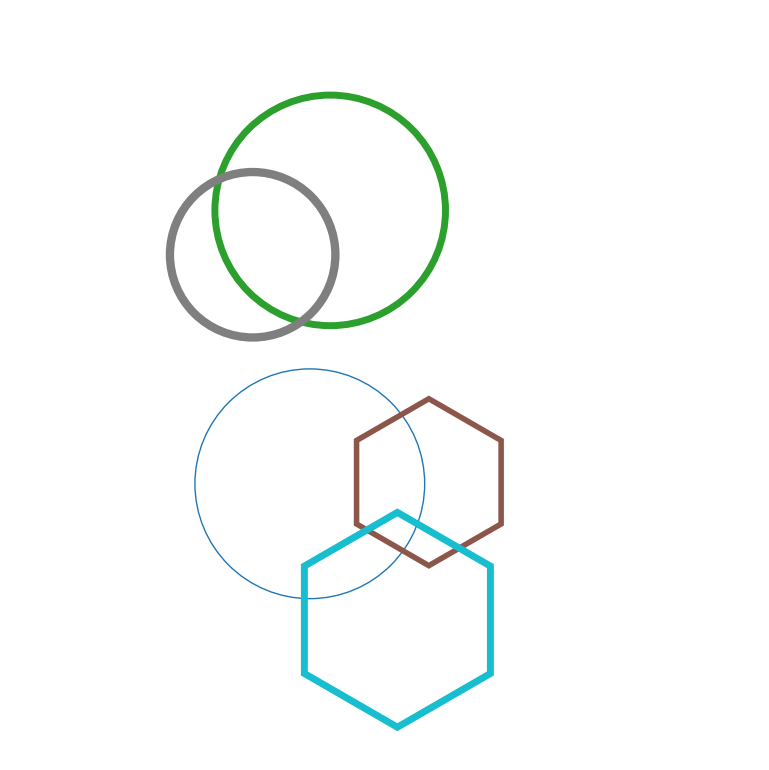[{"shape": "circle", "thickness": 0.5, "radius": 0.75, "center": [0.402, 0.372]}, {"shape": "circle", "thickness": 2.5, "radius": 0.75, "center": [0.429, 0.727]}, {"shape": "hexagon", "thickness": 2, "radius": 0.54, "center": [0.557, 0.374]}, {"shape": "circle", "thickness": 3, "radius": 0.54, "center": [0.328, 0.669]}, {"shape": "hexagon", "thickness": 2.5, "radius": 0.7, "center": [0.516, 0.195]}]